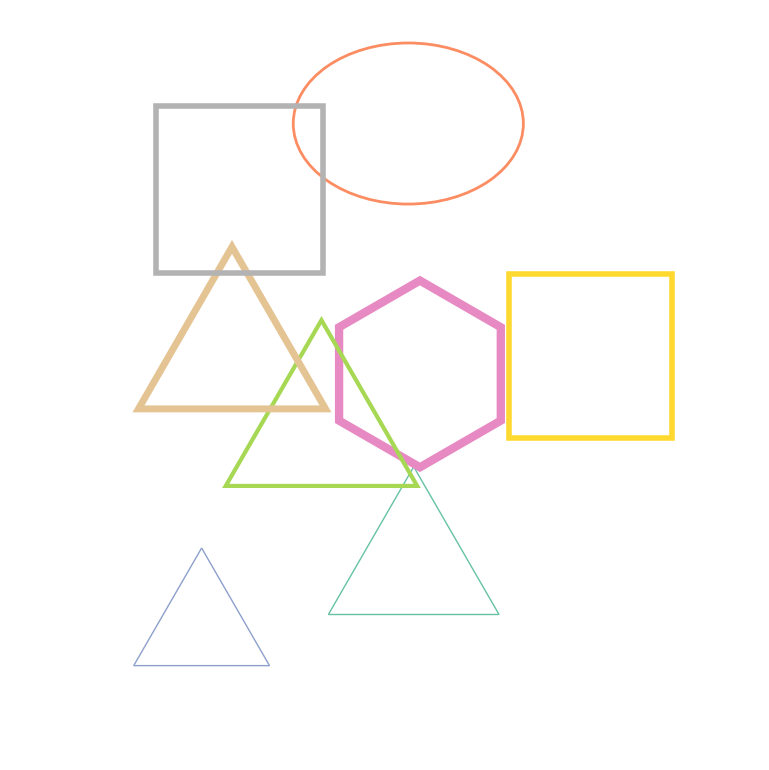[{"shape": "triangle", "thickness": 0.5, "radius": 0.64, "center": [0.537, 0.266]}, {"shape": "oval", "thickness": 1, "radius": 0.75, "center": [0.53, 0.84]}, {"shape": "triangle", "thickness": 0.5, "radius": 0.51, "center": [0.262, 0.186]}, {"shape": "hexagon", "thickness": 3, "radius": 0.61, "center": [0.545, 0.514]}, {"shape": "triangle", "thickness": 1.5, "radius": 0.72, "center": [0.417, 0.441]}, {"shape": "square", "thickness": 2, "radius": 0.53, "center": [0.767, 0.538]}, {"shape": "triangle", "thickness": 2.5, "radius": 0.7, "center": [0.301, 0.539]}, {"shape": "square", "thickness": 2, "radius": 0.54, "center": [0.311, 0.754]}]